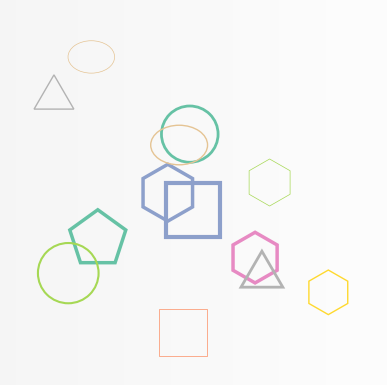[{"shape": "circle", "thickness": 2, "radius": 0.37, "center": [0.49, 0.652]}, {"shape": "pentagon", "thickness": 2.5, "radius": 0.38, "center": [0.252, 0.379]}, {"shape": "square", "thickness": 0.5, "radius": 0.31, "center": [0.473, 0.136]}, {"shape": "hexagon", "thickness": 2.5, "radius": 0.37, "center": [0.433, 0.499]}, {"shape": "square", "thickness": 3, "radius": 0.35, "center": [0.498, 0.454]}, {"shape": "hexagon", "thickness": 2.5, "radius": 0.33, "center": [0.658, 0.331]}, {"shape": "circle", "thickness": 1.5, "radius": 0.39, "center": [0.176, 0.291]}, {"shape": "hexagon", "thickness": 0.5, "radius": 0.31, "center": [0.696, 0.526]}, {"shape": "hexagon", "thickness": 1, "radius": 0.29, "center": [0.847, 0.241]}, {"shape": "oval", "thickness": 1, "radius": 0.37, "center": [0.462, 0.623]}, {"shape": "oval", "thickness": 0.5, "radius": 0.3, "center": [0.236, 0.852]}, {"shape": "triangle", "thickness": 2, "radius": 0.31, "center": [0.676, 0.285]}, {"shape": "triangle", "thickness": 1, "radius": 0.3, "center": [0.139, 0.746]}]